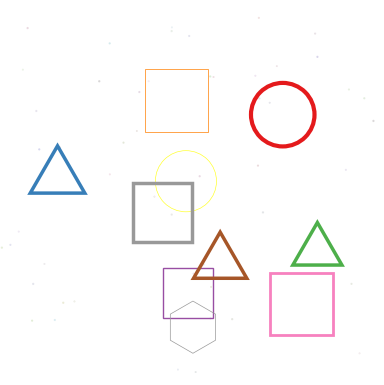[{"shape": "circle", "thickness": 3, "radius": 0.41, "center": [0.734, 0.702]}, {"shape": "triangle", "thickness": 2.5, "radius": 0.41, "center": [0.149, 0.539]}, {"shape": "triangle", "thickness": 2.5, "radius": 0.37, "center": [0.824, 0.348]}, {"shape": "square", "thickness": 1, "radius": 0.32, "center": [0.489, 0.24]}, {"shape": "square", "thickness": 0.5, "radius": 0.41, "center": [0.459, 0.739]}, {"shape": "circle", "thickness": 0.5, "radius": 0.4, "center": [0.483, 0.529]}, {"shape": "triangle", "thickness": 2.5, "radius": 0.4, "center": [0.572, 0.317]}, {"shape": "square", "thickness": 2, "radius": 0.41, "center": [0.783, 0.211]}, {"shape": "hexagon", "thickness": 0.5, "radius": 0.34, "center": [0.501, 0.15]}, {"shape": "square", "thickness": 2.5, "radius": 0.38, "center": [0.422, 0.448]}]